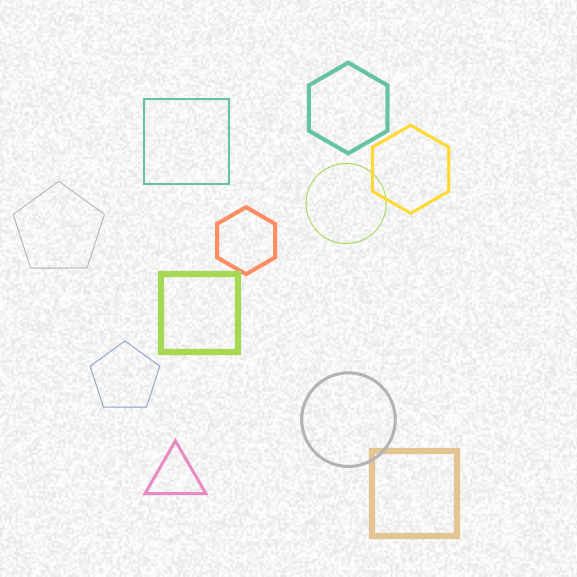[{"shape": "hexagon", "thickness": 2, "radius": 0.39, "center": [0.603, 0.812]}, {"shape": "square", "thickness": 1, "radius": 0.37, "center": [0.323, 0.754]}, {"shape": "hexagon", "thickness": 2, "radius": 0.29, "center": [0.426, 0.582]}, {"shape": "pentagon", "thickness": 0.5, "radius": 0.32, "center": [0.216, 0.345]}, {"shape": "triangle", "thickness": 1.5, "radius": 0.3, "center": [0.304, 0.175]}, {"shape": "circle", "thickness": 0.5, "radius": 0.35, "center": [0.599, 0.647]}, {"shape": "square", "thickness": 3, "radius": 0.34, "center": [0.345, 0.458]}, {"shape": "hexagon", "thickness": 1.5, "radius": 0.38, "center": [0.711, 0.706]}, {"shape": "square", "thickness": 3, "radius": 0.37, "center": [0.718, 0.144]}, {"shape": "pentagon", "thickness": 0.5, "radius": 0.42, "center": [0.102, 0.602]}, {"shape": "circle", "thickness": 1.5, "radius": 0.41, "center": [0.603, 0.272]}]